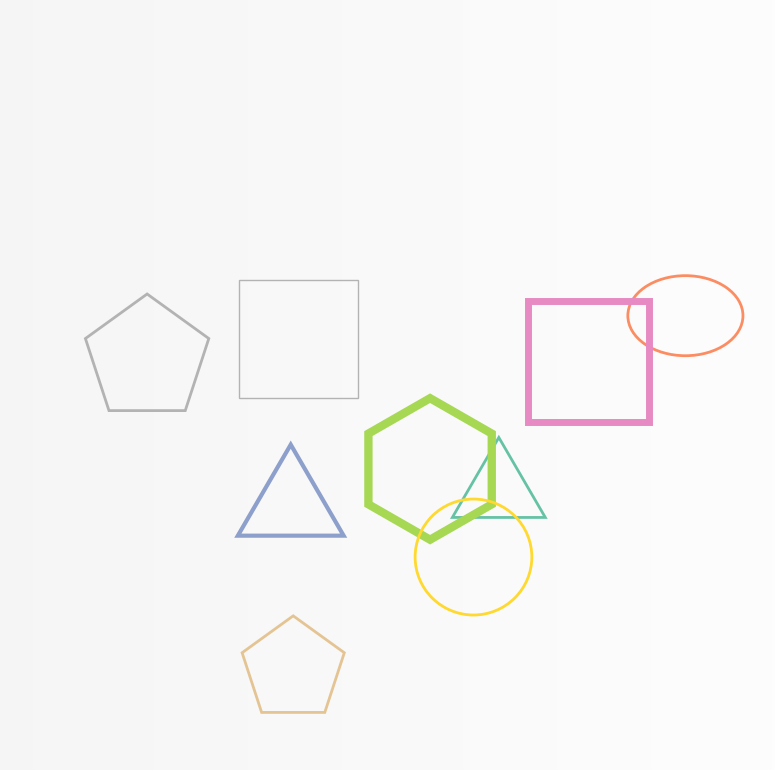[{"shape": "triangle", "thickness": 1, "radius": 0.35, "center": [0.644, 0.363]}, {"shape": "oval", "thickness": 1, "radius": 0.37, "center": [0.884, 0.59]}, {"shape": "triangle", "thickness": 1.5, "radius": 0.39, "center": [0.375, 0.344]}, {"shape": "square", "thickness": 2.5, "radius": 0.39, "center": [0.76, 0.531]}, {"shape": "hexagon", "thickness": 3, "radius": 0.46, "center": [0.555, 0.391]}, {"shape": "circle", "thickness": 1, "radius": 0.38, "center": [0.611, 0.277]}, {"shape": "pentagon", "thickness": 1, "radius": 0.35, "center": [0.378, 0.131]}, {"shape": "pentagon", "thickness": 1, "radius": 0.42, "center": [0.19, 0.534]}, {"shape": "square", "thickness": 0.5, "radius": 0.38, "center": [0.385, 0.56]}]